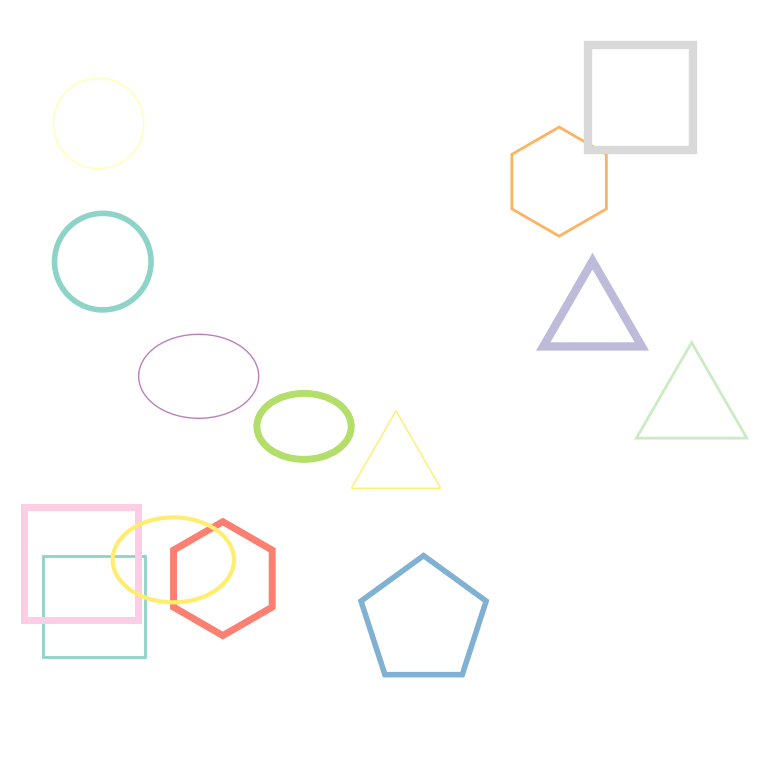[{"shape": "circle", "thickness": 2, "radius": 0.31, "center": [0.133, 0.66]}, {"shape": "square", "thickness": 1, "radius": 0.33, "center": [0.122, 0.212]}, {"shape": "circle", "thickness": 0.5, "radius": 0.29, "center": [0.128, 0.84]}, {"shape": "triangle", "thickness": 3, "radius": 0.37, "center": [0.77, 0.587]}, {"shape": "hexagon", "thickness": 2.5, "radius": 0.37, "center": [0.289, 0.249]}, {"shape": "pentagon", "thickness": 2, "radius": 0.43, "center": [0.55, 0.193]}, {"shape": "hexagon", "thickness": 1, "radius": 0.35, "center": [0.726, 0.764]}, {"shape": "oval", "thickness": 2.5, "radius": 0.31, "center": [0.395, 0.446]}, {"shape": "square", "thickness": 2.5, "radius": 0.37, "center": [0.105, 0.268]}, {"shape": "square", "thickness": 3, "radius": 0.34, "center": [0.832, 0.873]}, {"shape": "oval", "thickness": 0.5, "radius": 0.39, "center": [0.258, 0.511]}, {"shape": "triangle", "thickness": 1, "radius": 0.41, "center": [0.898, 0.472]}, {"shape": "oval", "thickness": 1.5, "radius": 0.39, "center": [0.225, 0.273]}, {"shape": "triangle", "thickness": 0.5, "radius": 0.34, "center": [0.514, 0.399]}]